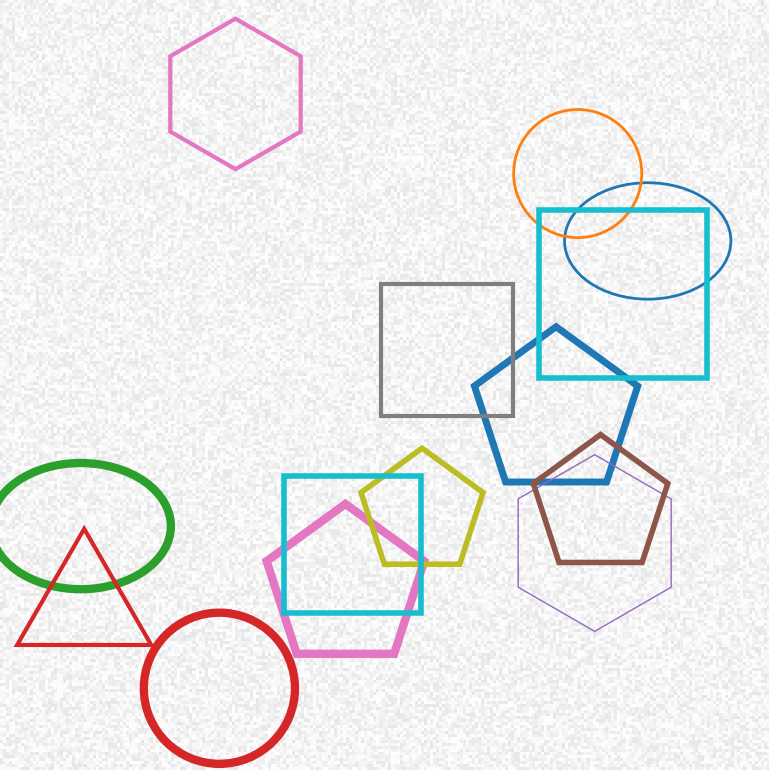[{"shape": "pentagon", "thickness": 2.5, "radius": 0.56, "center": [0.722, 0.464]}, {"shape": "oval", "thickness": 1, "radius": 0.54, "center": [0.841, 0.687]}, {"shape": "circle", "thickness": 1, "radius": 0.42, "center": [0.75, 0.775]}, {"shape": "oval", "thickness": 3, "radius": 0.59, "center": [0.105, 0.317]}, {"shape": "triangle", "thickness": 1.5, "radius": 0.5, "center": [0.109, 0.213]}, {"shape": "circle", "thickness": 3, "radius": 0.49, "center": [0.285, 0.106]}, {"shape": "hexagon", "thickness": 0.5, "radius": 0.57, "center": [0.772, 0.295]}, {"shape": "pentagon", "thickness": 2, "radius": 0.46, "center": [0.78, 0.344]}, {"shape": "pentagon", "thickness": 3, "radius": 0.54, "center": [0.449, 0.238]}, {"shape": "hexagon", "thickness": 1.5, "radius": 0.49, "center": [0.306, 0.878]}, {"shape": "square", "thickness": 1.5, "radius": 0.43, "center": [0.58, 0.545]}, {"shape": "pentagon", "thickness": 2, "radius": 0.42, "center": [0.548, 0.335]}, {"shape": "square", "thickness": 2, "radius": 0.55, "center": [0.809, 0.618]}, {"shape": "square", "thickness": 2, "radius": 0.44, "center": [0.458, 0.293]}]